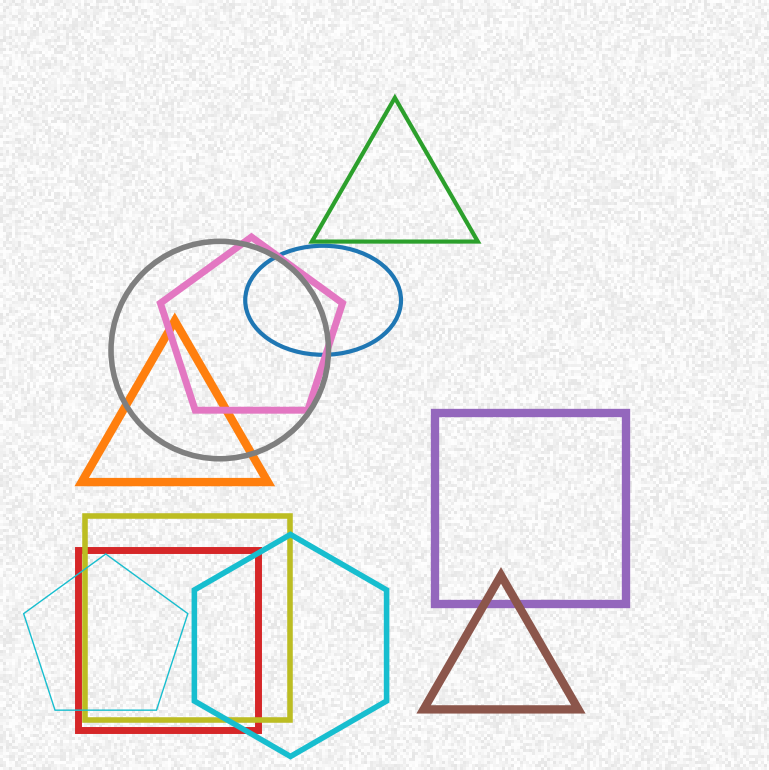[{"shape": "oval", "thickness": 1.5, "radius": 0.51, "center": [0.42, 0.61]}, {"shape": "triangle", "thickness": 3, "radius": 0.7, "center": [0.227, 0.444]}, {"shape": "triangle", "thickness": 1.5, "radius": 0.62, "center": [0.513, 0.748]}, {"shape": "square", "thickness": 2.5, "radius": 0.58, "center": [0.218, 0.169]}, {"shape": "square", "thickness": 3, "radius": 0.62, "center": [0.689, 0.339]}, {"shape": "triangle", "thickness": 3, "radius": 0.58, "center": [0.651, 0.137]}, {"shape": "pentagon", "thickness": 2.5, "radius": 0.62, "center": [0.327, 0.568]}, {"shape": "circle", "thickness": 2, "radius": 0.71, "center": [0.285, 0.545]}, {"shape": "square", "thickness": 2, "radius": 0.66, "center": [0.244, 0.197]}, {"shape": "hexagon", "thickness": 2, "radius": 0.72, "center": [0.377, 0.162]}, {"shape": "pentagon", "thickness": 0.5, "radius": 0.56, "center": [0.137, 0.168]}]